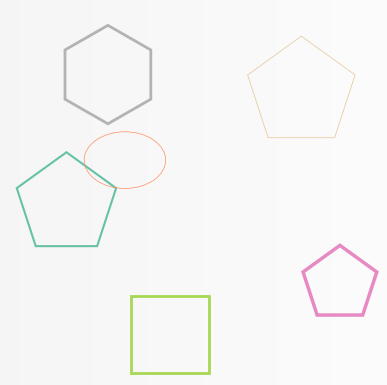[{"shape": "pentagon", "thickness": 1.5, "radius": 0.67, "center": [0.171, 0.47]}, {"shape": "oval", "thickness": 0.5, "radius": 0.53, "center": [0.322, 0.584]}, {"shape": "pentagon", "thickness": 2.5, "radius": 0.5, "center": [0.877, 0.263]}, {"shape": "square", "thickness": 2, "radius": 0.5, "center": [0.439, 0.131]}, {"shape": "pentagon", "thickness": 0.5, "radius": 0.73, "center": [0.778, 0.76]}, {"shape": "hexagon", "thickness": 2, "radius": 0.64, "center": [0.278, 0.806]}]